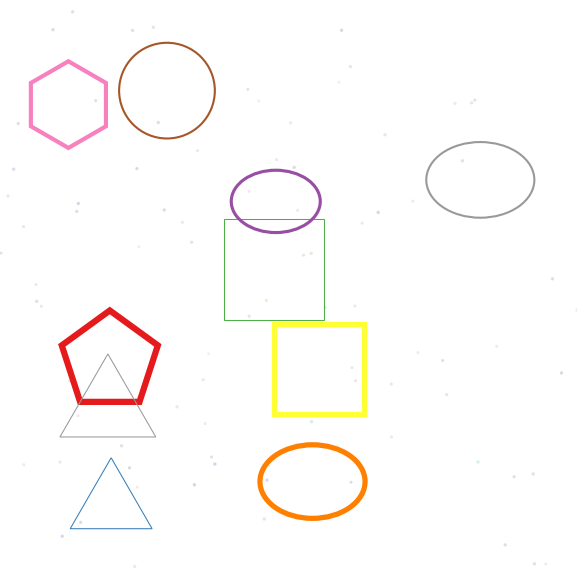[{"shape": "pentagon", "thickness": 3, "radius": 0.44, "center": [0.19, 0.374]}, {"shape": "triangle", "thickness": 0.5, "radius": 0.41, "center": [0.192, 0.125]}, {"shape": "square", "thickness": 0.5, "radius": 0.44, "center": [0.474, 0.533]}, {"shape": "oval", "thickness": 1.5, "radius": 0.39, "center": [0.477, 0.65]}, {"shape": "oval", "thickness": 2.5, "radius": 0.45, "center": [0.541, 0.165]}, {"shape": "square", "thickness": 2.5, "radius": 0.39, "center": [0.552, 0.36]}, {"shape": "circle", "thickness": 1, "radius": 0.41, "center": [0.289, 0.842]}, {"shape": "hexagon", "thickness": 2, "radius": 0.38, "center": [0.118, 0.818]}, {"shape": "oval", "thickness": 1, "radius": 0.47, "center": [0.832, 0.688]}, {"shape": "triangle", "thickness": 0.5, "radius": 0.48, "center": [0.187, 0.29]}]